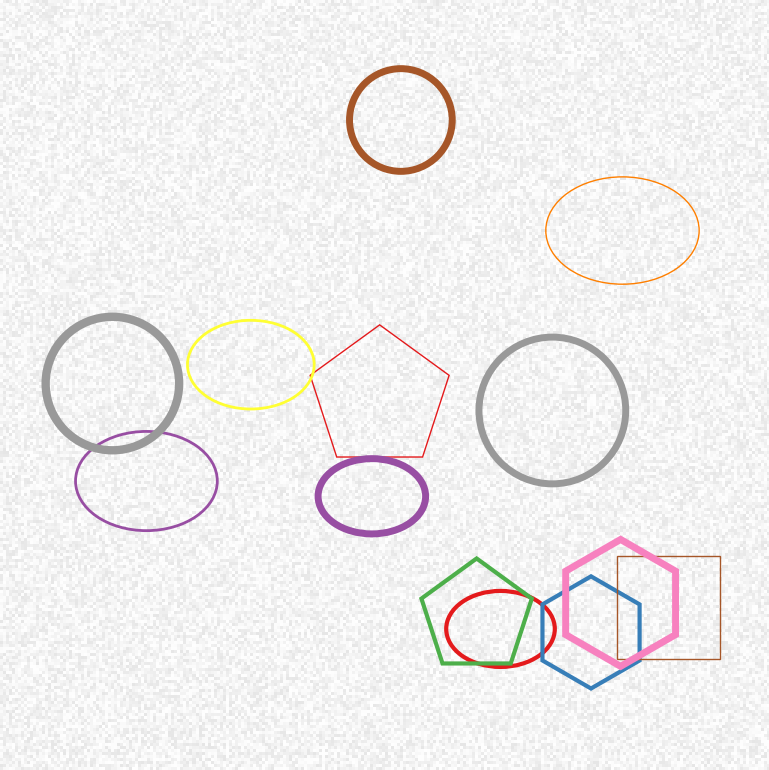[{"shape": "pentagon", "thickness": 0.5, "radius": 0.47, "center": [0.493, 0.483]}, {"shape": "oval", "thickness": 1.5, "radius": 0.35, "center": [0.65, 0.183]}, {"shape": "hexagon", "thickness": 1.5, "radius": 0.36, "center": [0.768, 0.179]}, {"shape": "pentagon", "thickness": 1.5, "radius": 0.38, "center": [0.619, 0.199]}, {"shape": "oval", "thickness": 2.5, "radius": 0.35, "center": [0.483, 0.355]}, {"shape": "oval", "thickness": 1, "radius": 0.46, "center": [0.19, 0.375]}, {"shape": "oval", "thickness": 0.5, "radius": 0.5, "center": [0.808, 0.701]}, {"shape": "oval", "thickness": 1, "radius": 0.41, "center": [0.326, 0.526]}, {"shape": "circle", "thickness": 2.5, "radius": 0.33, "center": [0.521, 0.844]}, {"shape": "square", "thickness": 0.5, "radius": 0.33, "center": [0.869, 0.211]}, {"shape": "hexagon", "thickness": 2.5, "radius": 0.41, "center": [0.806, 0.217]}, {"shape": "circle", "thickness": 3, "radius": 0.43, "center": [0.146, 0.502]}, {"shape": "circle", "thickness": 2.5, "radius": 0.48, "center": [0.717, 0.467]}]